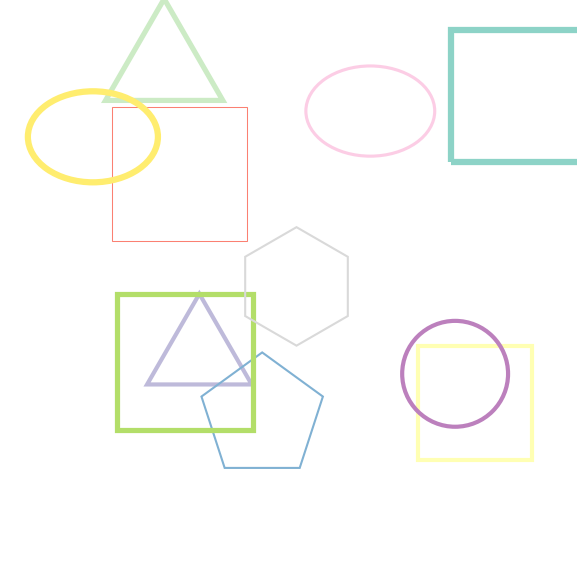[{"shape": "square", "thickness": 3, "radius": 0.57, "center": [0.894, 0.833]}, {"shape": "square", "thickness": 2, "radius": 0.49, "center": [0.823, 0.302]}, {"shape": "triangle", "thickness": 2, "radius": 0.52, "center": [0.345, 0.386]}, {"shape": "square", "thickness": 0.5, "radius": 0.58, "center": [0.311, 0.698]}, {"shape": "pentagon", "thickness": 1, "radius": 0.55, "center": [0.454, 0.278]}, {"shape": "square", "thickness": 2.5, "radius": 0.59, "center": [0.32, 0.373]}, {"shape": "oval", "thickness": 1.5, "radius": 0.56, "center": [0.641, 0.807]}, {"shape": "hexagon", "thickness": 1, "radius": 0.51, "center": [0.513, 0.503]}, {"shape": "circle", "thickness": 2, "radius": 0.46, "center": [0.788, 0.352]}, {"shape": "triangle", "thickness": 2.5, "radius": 0.59, "center": [0.284, 0.884]}, {"shape": "oval", "thickness": 3, "radius": 0.56, "center": [0.161, 0.762]}]